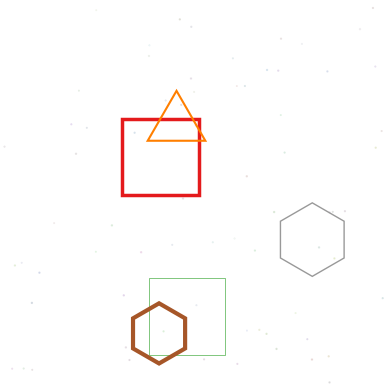[{"shape": "square", "thickness": 2.5, "radius": 0.5, "center": [0.418, 0.592]}, {"shape": "square", "thickness": 0.5, "radius": 0.49, "center": [0.485, 0.178]}, {"shape": "triangle", "thickness": 1.5, "radius": 0.43, "center": [0.458, 0.678]}, {"shape": "hexagon", "thickness": 3, "radius": 0.39, "center": [0.413, 0.134]}, {"shape": "hexagon", "thickness": 1, "radius": 0.48, "center": [0.811, 0.378]}]